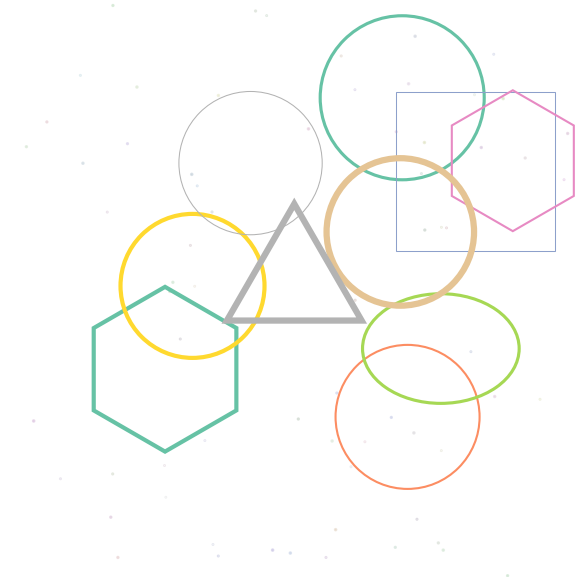[{"shape": "hexagon", "thickness": 2, "radius": 0.71, "center": [0.286, 0.36]}, {"shape": "circle", "thickness": 1.5, "radius": 0.71, "center": [0.696, 0.83]}, {"shape": "circle", "thickness": 1, "radius": 0.62, "center": [0.706, 0.277]}, {"shape": "square", "thickness": 0.5, "radius": 0.69, "center": [0.824, 0.702]}, {"shape": "hexagon", "thickness": 1, "radius": 0.61, "center": [0.888, 0.721]}, {"shape": "oval", "thickness": 1.5, "radius": 0.68, "center": [0.763, 0.396]}, {"shape": "circle", "thickness": 2, "radius": 0.62, "center": [0.333, 0.504]}, {"shape": "circle", "thickness": 3, "radius": 0.64, "center": [0.693, 0.598]}, {"shape": "circle", "thickness": 0.5, "radius": 0.62, "center": [0.434, 0.717]}, {"shape": "triangle", "thickness": 3, "radius": 0.67, "center": [0.51, 0.511]}]